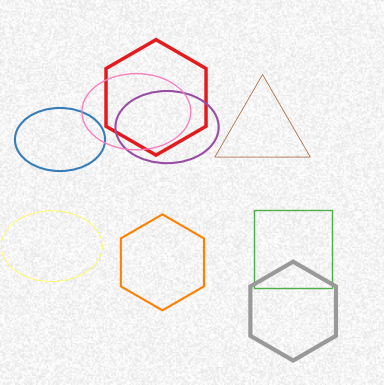[{"shape": "hexagon", "thickness": 2.5, "radius": 0.75, "center": [0.405, 0.747]}, {"shape": "oval", "thickness": 1.5, "radius": 0.59, "center": [0.156, 0.638]}, {"shape": "square", "thickness": 1, "radius": 0.51, "center": [0.761, 0.353]}, {"shape": "oval", "thickness": 1.5, "radius": 0.67, "center": [0.434, 0.67]}, {"shape": "hexagon", "thickness": 1.5, "radius": 0.62, "center": [0.422, 0.319]}, {"shape": "oval", "thickness": 0.5, "radius": 0.66, "center": [0.134, 0.361]}, {"shape": "triangle", "thickness": 0.5, "radius": 0.72, "center": [0.682, 0.664]}, {"shape": "oval", "thickness": 1, "radius": 0.71, "center": [0.354, 0.71]}, {"shape": "hexagon", "thickness": 3, "radius": 0.64, "center": [0.761, 0.192]}]